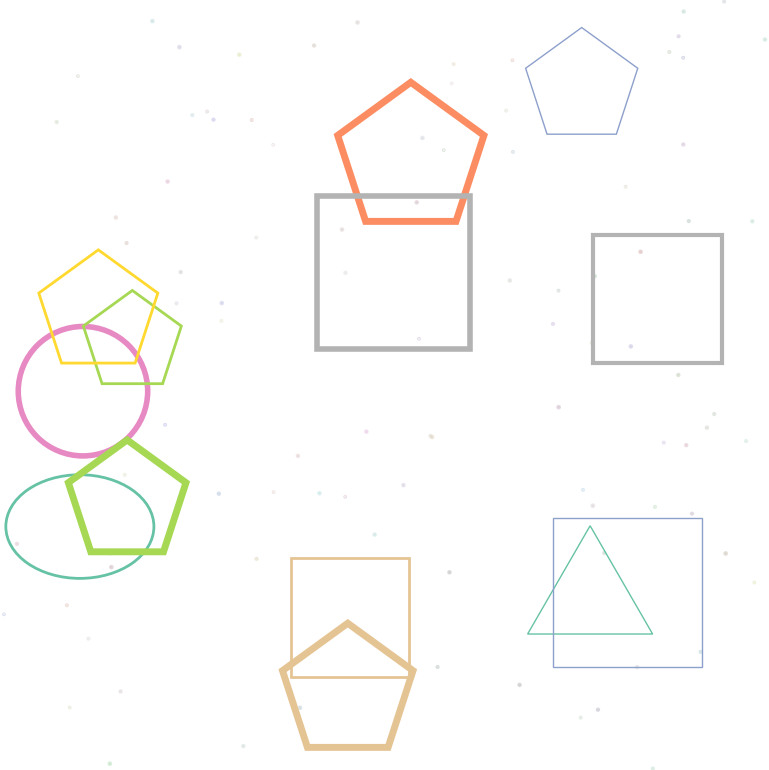[{"shape": "oval", "thickness": 1, "radius": 0.48, "center": [0.104, 0.316]}, {"shape": "triangle", "thickness": 0.5, "radius": 0.47, "center": [0.766, 0.223]}, {"shape": "pentagon", "thickness": 2.5, "radius": 0.5, "center": [0.534, 0.793]}, {"shape": "pentagon", "thickness": 0.5, "radius": 0.38, "center": [0.755, 0.888]}, {"shape": "square", "thickness": 0.5, "radius": 0.48, "center": [0.815, 0.231]}, {"shape": "circle", "thickness": 2, "radius": 0.42, "center": [0.108, 0.492]}, {"shape": "pentagon", "thickness": 2.5, "radius": 0.4, "center": [0.165, 0.348]}, {"shape": "pentagon", "thickness": 1, "radius": 0.33, "center": [0.172, 0.556]}, {"shape": "pentagon", "thickness": 1, "radius": 0.41, "center": [0.128, 0.594]}, {"shape": "square", "thickness": 1, "radius": 0.39, "center": [0.455, 0.198]}, {"shape": "pentagon", "thickness": 2.5, "radius": 0.45, "center": [0.452, 0.101]}, {"shape": "square", "thickness": 1.5, "radius": 0.42, "center": [0.854, 0.612]}, {"shape": "square", "thickness": 2, "radius": 0.5, "center": [0.512, 0.646]}]